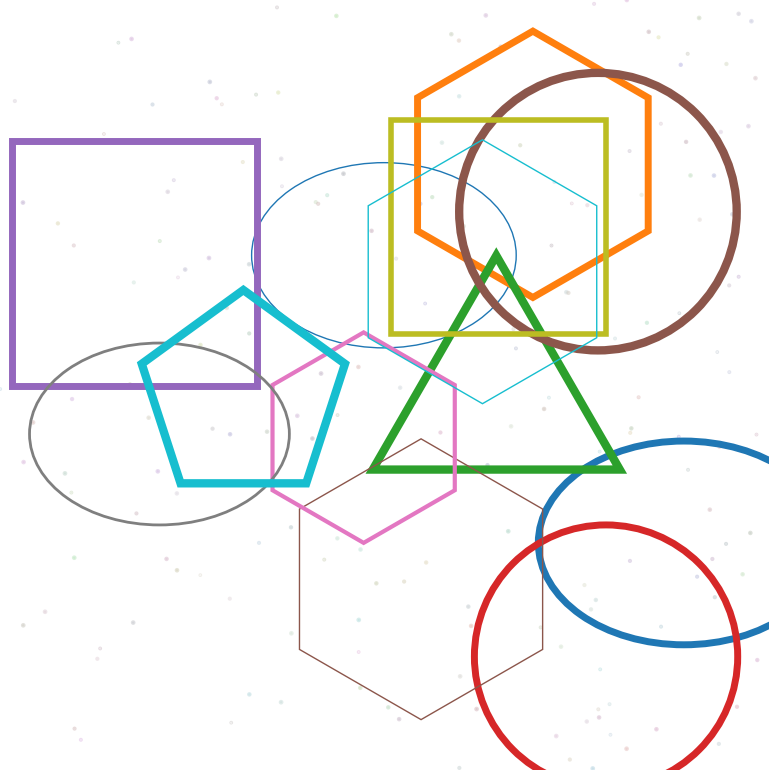[{"shape": "oval", "thickness": 0.5, "radius": 0.86, "center": [0.499, 0.668]}, {"shape": "oval", "thickness": 2.5, "radius": 0.94, "center": [0.888, 0.295]}, {"shape": "hexagon", "thickness": 2.5, "radius": 0.86, "center": [0.692, 0.787]}, {"shape": "triangle", "thickness": 3, "radius": 0.93, "center": [0.645, 0.483]}, {"shape": "circle", "thickness": 2.5, "radius": 0.85, "center": [0.787, 0.147]}, {"shape": "square", "thickness": 2.5, "radius": 0.79, "center": [0.174, 0.658]}, {"shape": "circle", "thickness": 3, "radius": 0.9, "center": [0.777, 0.725]}, {"shape": "hexagon", "thickness": 0.5, "radius": 0.91, "center": [0.547, 0.248]}, {"shape": "hexagon", "thickness": 1.5, "radius": 0.68, "center": [0.472, 0.432]}, {"shape": "oval", "thickness": 1, "radius": 0.84, "center": [0.207, 0.436]}, {"shape": "square", "thickness": 2, "radius": 0.7, "center": [0.647, 0.705]}, {"shape": "pentagon", "thickness": 3, "radius": 0.69, "center": [0.316, 0.485]}, {"shape": "hexagon", "thickness": 0.5, "radius": 0.86, "center": [0.627, 0.647]}]